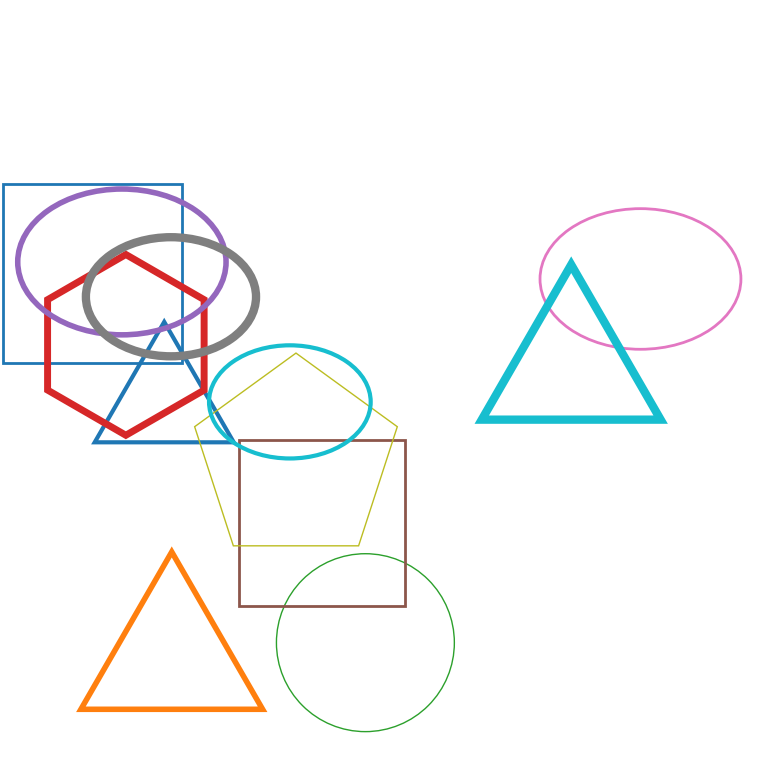[{"shape": "square", "thickness": 1, "radius": 0.58, "center": [0.12, 0.645]}, {"shape": "triangle", "thickness": 1.5, "radius": 0.52, "center": [0.213, 0.478]}, {"shape": "triangle", "thickness": 2, "radius": 0.68, "center": [0.223, 0.147]}, {"shape": "circle", "thickness": 0.5, "radius": 0.58, "center": [0.475, 0.165]}, {"shape": "hexagon", "thickness": 2.5, "radius": 0.59, "center": [0.163, 0.552]}, {"shape": "oval", "thickness": 2, "radius": 0.68, "center": [0.158, 0.66]}, {"shape": "square", "thickness": 1, "radius": 0.54, "center": [0.418, 0.321]}, {"shape": "oval", "thickness": 1, "radius": 0.65, "center": [0.832, 0.638]}, {"shape": "oval", "thickness": 3, "radius": 0.55, "center": [0.222, 0.615]}, {"shape": "pentagon", "thickness": 0.5, "radius": 0.69, "center": [0.384, 0.403]}, {"shape": "triangle", "thickness": 3, "radius": 0.67, "center": [0.742, 0.522]}, {"shape": "oval", "thickness": 1.5, "radius": 0.52, "center": [0.376, 0.478]}]